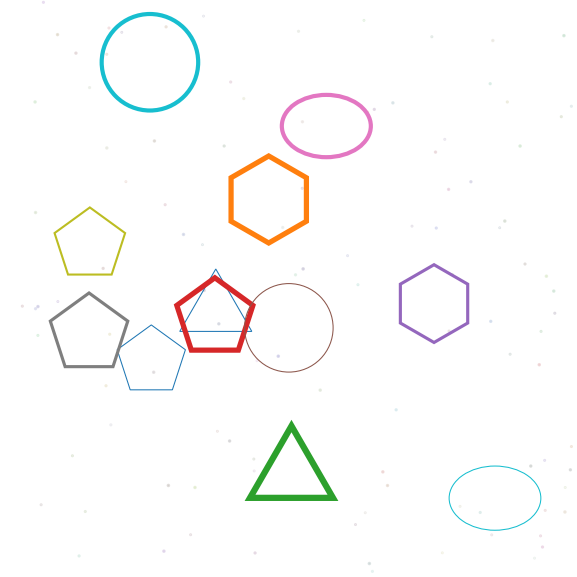[{"shape": "triangle", "thickness": 0.5, "radius": 0.36, "center": [0.374, 0.461]}, {"shape": "pentagon", "thickness": 0.5, "radius": 0.31, "center": [0.262, 0.374]}, {"shape": "hexagon", "thickness": 2.5, "radius": 0.38, "center": [0.465, 0.654]}, {"shape": "triangle", "thickness": 3, "radius": 0.41, "center": [0.505, 0.179]}, {"shape": "pentagon", "thickness": 2.5, "radius": 0.35, "center": [0.372, 0.449]}, {"shape": "hexagon", "thickness": 1.5, "radius": 0.34, "center": [0.752, 0.473]}, {"shape": "circle", "thickness": 0.5, "radius": 0.38, "center": [0.5, 0.431]}, {"shape": "oval", "thickness": 2, "radius": 0.39, "center": [0.565, 0.781]}, {"shape": "pentagon", "thickness": 1.5, "radius": 0.35, "center": [0.154, 0.421]}, {"shape": "pentagon", "thickness": 1, "radius": 0.32, "center": [0.156, 0.576]}, {"shape": "oval", "thickness": 0.5, "radius": 0.4, "center": [0.857, 0.137]}, {"shape": "circle", "thickness": 2, "radius": 0.42, "center": [0.26, 0.891]}]